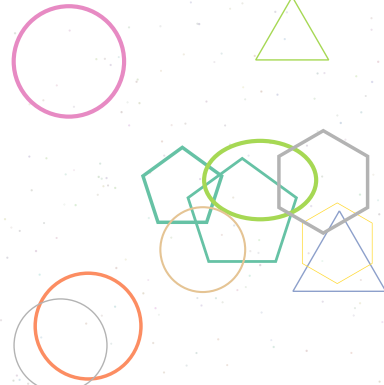[{"shape": "pentagon", "thickness": 2, "radius": 0.74, "center": [0.629, 0.441]}, {"shape": "pentagon", "thickness": 2.5, "radius": 0.54, "center": [0.474, 0.51]}, {"shape": "circle", "thickness": 2.5, "radius": 0.69, "center": [0.229, 0.153]}, {"shape": "triangle", "thickness": 1, "radius": 0.7, "center": [0.882, 0.313]}, {"shape": "circle", "thickness": 3, "radius": 0.72, "center": [0.179, 0.84]}, {"shape": "triangle", "thickness": 1, "radius": 0.55, "center": [0.759, 0.899]}, {"shape": "oval", "thickness": 3, "radius": 0.73, "center": [0.676, 0.532]}, {"shape": "hexagon", "thickness": 0.5, "radius": 0.52, "center": [0.876, 0.368]}, {"shape": "circle", "thickness": 1.5, "radius": 0.55, "center": [0.527, 0.352]}, {"shape": "hexagon", "thickness": 2.5, "radius": 0.66, "center": [0.84, 0.527]}, {"shape": "circle", "thickness": 1, "radius": 0.6, "center": [0.157, 0.103]}]